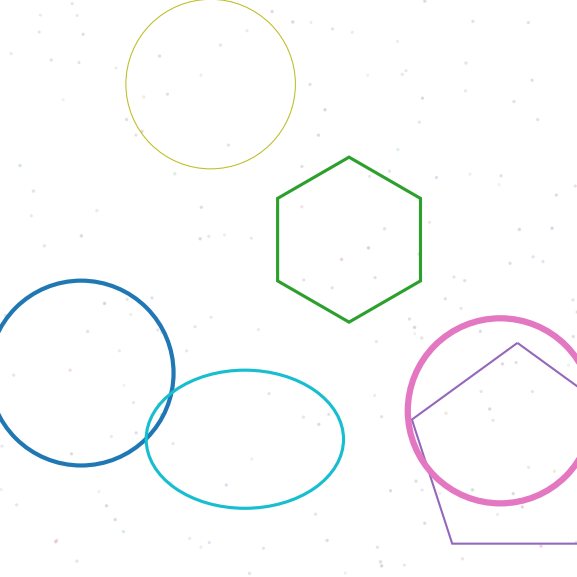[{"shape": "circle", "thickness": 2, "radius": 0.8, "center": [0.14, 0.353]}, {"shape": "hexagon", "thickness": 1.5, "radius": 0.71, "center": [0.604, 0.584]}, {"shape": "pentagon", "thickness": 1, "radius": 0.96, "center": [0.896, 0.213]}, {"shape": "circle", "thickness": 3, "radius": 0.8, "center": [0.866, 0.288]}, {"shape": "circle", "thickness": 0.5, "radius": 0.73, "center": [0.365, 0.854]}, {"shape": "oval", "thickness": 1.5, "radius": 0.85, "center": [0.424, 0.239]}]